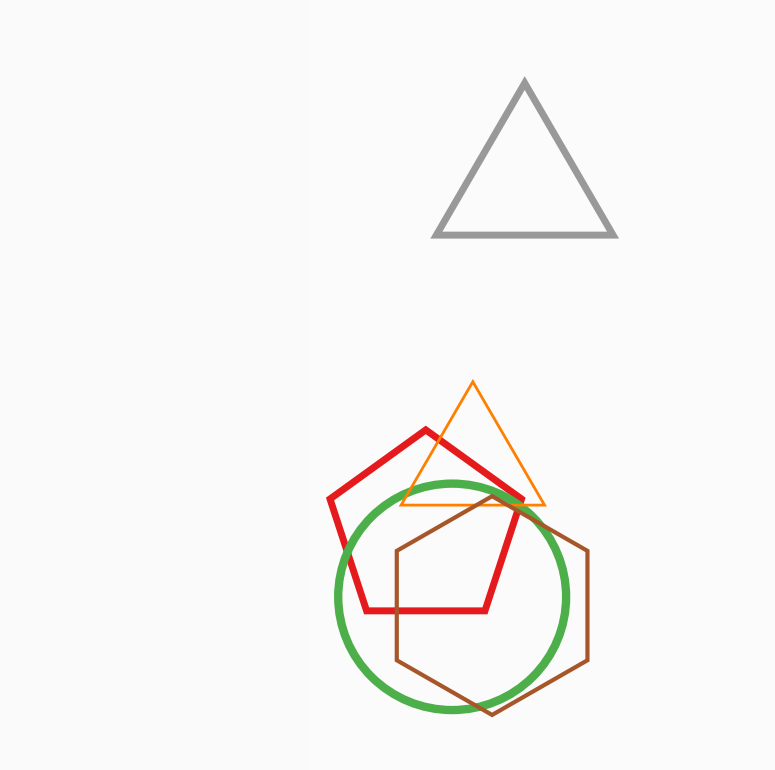[{"shape": "pentagon", "thickness": 2.5, "radius": 0.65, "center": [0.549, 0.312]}, {"shape": "circle", "thickness": 3, "radius": 0.74, "center": [0.583, 0.225]}, {"shape": "triangle", "thickness": 1, "radius": 0.53, "center": [0.61, 0.397]}, {"shape": "hexagon", "thickness": 1.5, "radius": 0.71, "center": [0.635, 0.214]}, {"shape": "triangle", "thickness": 2.5, "radius": 0.66, "center": [0.677, 0.76]}]